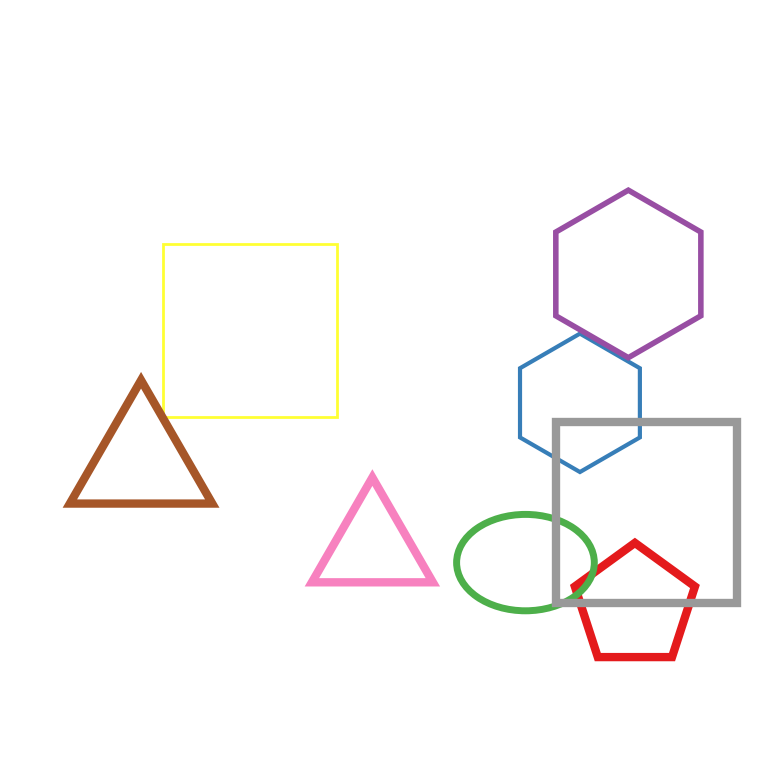[{"shape": "pentagon", "thickness": 3, "radius": 0.41, "center": [0.825, 0.213]}, {"shape": "hexagon", "thickness": 1.5, "radius": 0.45, "center": [0.753, 0.477]}, {"shape": "oval", "thickness": 2.5, "radius": 0.45, "center": [0.682, 0.269]}, {"shape": "hexagon", "thickness": 2, "radius": 0.54, "center": [0.816, 0.644]}, {"shape": "square", "thickness": 1, "radius": 0.56, "center": [0.325, 0.571]}, {"shape": "triangle", "thickness": 3, "radius": 0.53, "center": [0.183, 0.399]}, {"shape": "triangle", "thickness": 3, "radius": 0.45, "center": [0.484, 0.289]}, {"shape": "square", "thickness": 3, "radius": 0.59, "center": [0.84, 0.334]}]